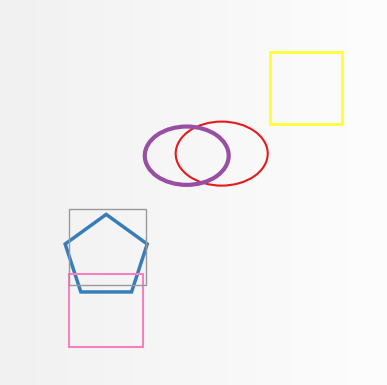[{"shape": "oval", "thickness": 1.5, "radius": 0.59, "center": [0.572, 0.601]}, {"shape": "pentagon", "thickness": 2.5, "radius": 0.56, "center": [0.274, 0.332]}, {"shape": "oval", "thickness": 3, "radius": 0.54, "center": [0.482, 0.596]}, {"shape": "square", "thickness": 2, "radius": 0.46, "center": [0.79, 0.771]}, {"shape": "square", "thickness": 1.5, "radius": 0.48, "center": [0.273, 0.194]}, {"shape": "square", "thickness": 1, "radius": 0.49, "center": [0.277, 0.358]}]